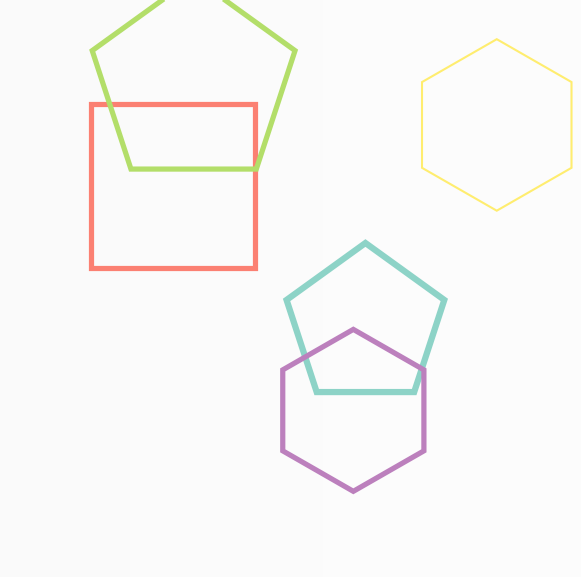[{"shape": "pentagon", "thickness": 3, "radius": 0.71, "center": [0.629, 0.436]}, {"shape": "square", "thickness": 2.5, "radius": 0.71, "center": [0.297, 0.677]}, {"shape": "pentagon", "thickness": 2.5, "radius": 0.92, "center": [0.333, 0.855]}, {"shape": "hexagon", "thickness": 2.5, "radius": 0.7, "center": [0.608, 0.289]}, {"shape": "hexagon", "thickness": 1, "radius": 0.74, "center": [0.855, 0.783]}]